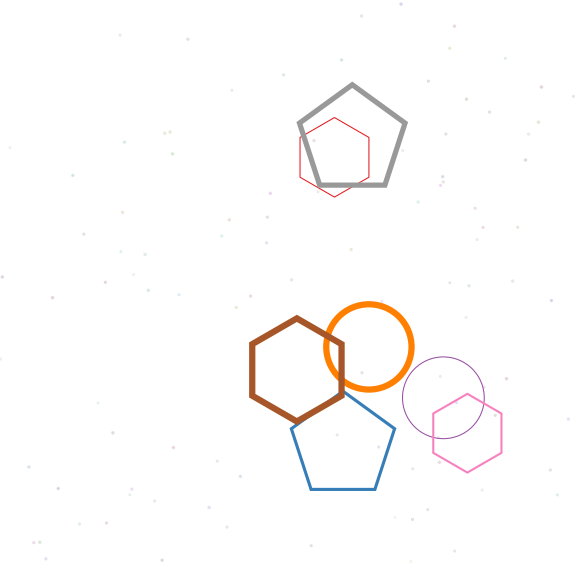[{"shape": "hexagon", "thickness": 0.5, "radius": 0.34, "center": [0.579, 0.727]}, {"shape": "pentagon", "thickness": 1.5, "radius": 0.47, "center": [0.594, 0.228]}, {"shape": "circle", "thickness": 0.5, "radius": 0.35, "center": [0.768, 0.31]}, {"shape": "circle", "thickness": 3, "radius": 0.37, "center": [0.639, 0.398]}, {"shape": "hexagon", "thickness": 3, "radius": 0.45, "center": [0.514, 0.359]}, {"shape": "hexagon", "thickness": 1, "radius": 0.34, "center": [0.809, 0.249]}, {"shape": "pentagon", "thickness": 2.5, "radius": 0.48, "center": [0.61, 0.756]}]